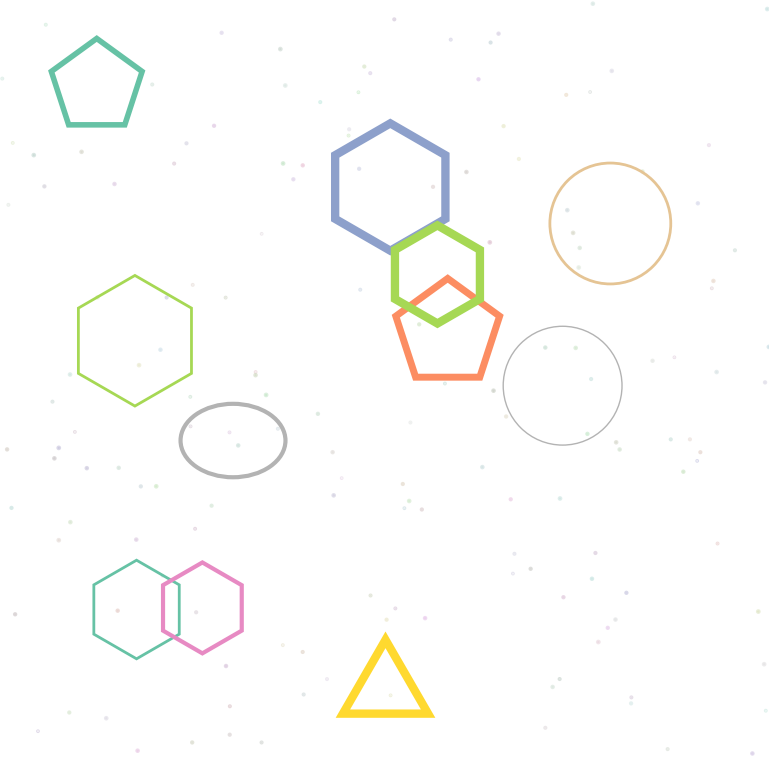[{"shape": "hexagon", "thickness": 1, "radius": 0.32, "center": [0.177, 0.208]}, {"shape": "pentagon", "thickness": 2, "radius": 0.31, "center": [0.126, 0.888]}, {"shape": "pentagon", "thickness": 2.5, "radius": 0.35, "center": [0.581, 0.567]}, {"shape": "hexagon", "thickness": 3, "radius": 0.41, "center": [0.507, 0.757]}, {"shape": "hexagon", "thickness": 1.5, "radius": 0.3, "center": [0.263, 0.211]}, {"shape": "hexagon", "thickness": 3, "radius": 0.32, "center": [0.568, 0.644]}, {"shape": "hexagon", "thickness": 1, "radius": 0.42, "center": [0.175, 0.557]}, {"shape": "triangle", "thickness": 3, "radius": 0.32, "center": [0.501, 0.105]}, {"shape": "circle", "thickness": 1, "radius": 0.39, "center": [0.793, 0.71]}, {"shape": "oval", "thickness": 1.5, "radius": 0.34, "center": [0.303, 0.428]}, {"shape": "circle", "thickness": 0.5, "radius": 0.39, "center": [0.731, 0.499]}]